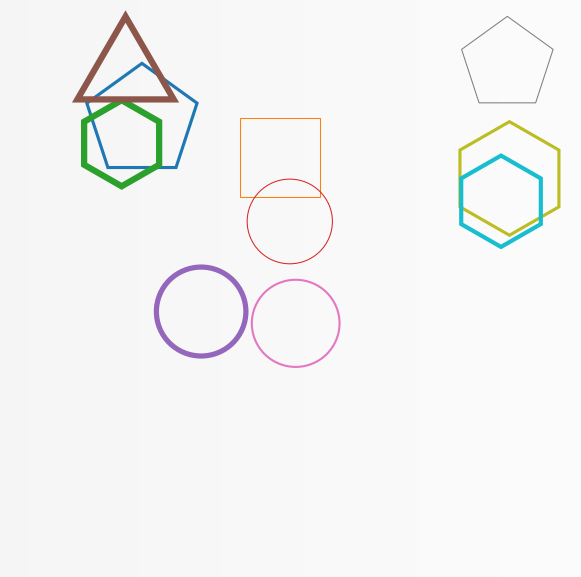[{"shape": "pentagon", "thickness": 1.5, "radius": 0.5, "center": [0.244, 0.79]}, {"shape": "square", "thickness": 0.5, "radius": 0.34, "center": [0.481, 0.726]}, {"shape": "hexagon", "thickness": 3, "radius": 0.37, "center": [0.209, 0.751]}, {"shape": "circle", "thickness": 0.5, "radius": 0.37, "center": [0.499, 0.616]}, {"shape": "circle", "thickness": 2.5, "radius": 0.38, "center": [0.346, 0.46]}, {"shape": "triangle", "thickness": 3, "radius": 0.48, "center": [0.216, 0.875]}, {"shape": "circle", "thickness": 1, "radius": 0.38, "center": [0.509, 0.439]}, {"shape": "pentagon", "thickness": 0.5, "radius": 0.41, "center": [0.873, 0.888]}, {"shape": "hexagon", "thickness": 1.5, "radius": 0.49, "center": [0.876, 0.69]}, {"shape": "hexagon", "thickness": 2, "radius": 0.4, "center": [0.862, 0.651]}]